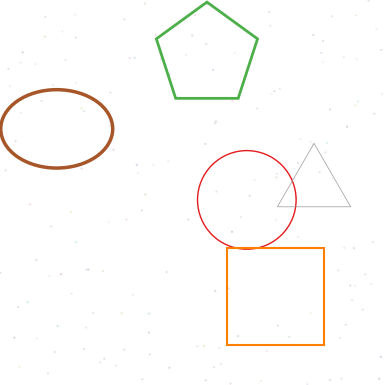[{"shape": "circle", "thickness": 1, "radius": 0.64, "center": [0.641, 0.481]}, {"shape": "pentagon", "thickness": 2, "radius": 0.69, "center": [0.537, 0.856]}, {"shape": "square", "thickness": 1.5, "radius": 0.63, "center": [0.716, 0.229]}, {"shape": "oval", "thickness": 2.5, "radius": 0.73, "center": [0.147, 0.665]}, {"shape": "triangle", "thickness": 0.5, "radius": 0.55, "center": [0.816, 0.518]}]